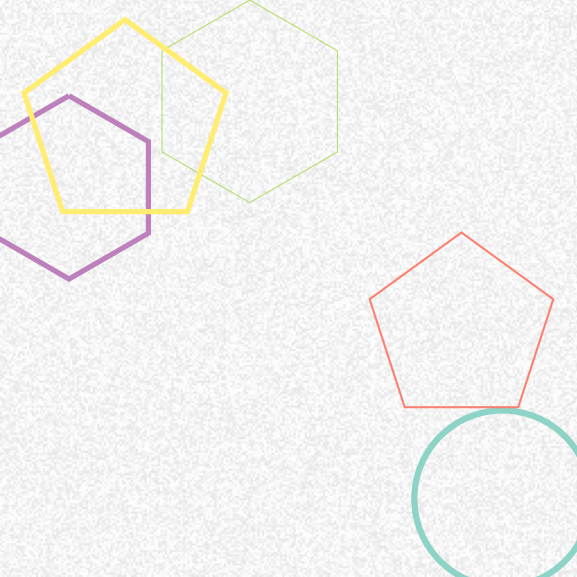[{"shape": "circle", "thickness": 3, "radius": 0.76, "center": [0.87, 0.136]}, {"shape": "pentagon", "thickness": 1, "radius": 0.84, "center": [0.799, 0.429]}, {"shape": "hexagon", "thickness": 0.5, "radius": 0.88, "center": [0.432, 0.824]}, {"shape": "hexagon", "thickness": 2.5, "radius": 0.79, "center": [0.12, 0.675]}, {"shape": "pentagon", "thickness": 2.5, "radius": 0.92, "center": [0.217, 0.781]}]